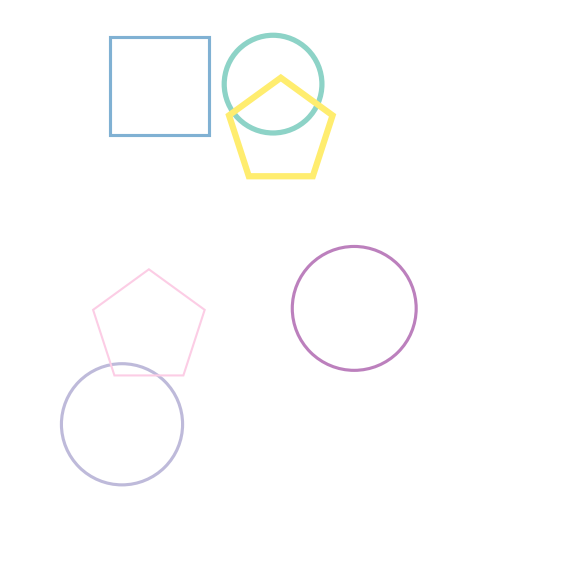[{"shape": "circle", "thickness": 2.5, "radius": 0.42, "center": [0.473, 0.853]}, {"shape": "circle", "thickness": 1.5, "radius": 0.52, "center": [0.211, 0.264]}, {"shape": "square", "thickness": 1.5, "radius": 0.43, "center": [0.276, 0.85]}, {"shape": "pentagon", "thickness": 1, "radius": 0.51, "center": [0.258, 0.431]}, {"shape": "circle", "thickness": 1.5, "radius": 0.54, "center": [0.613, 0.465]}, {"shape": "pentagon", "thickness": 3, "radius": 0.47, "center": [0.486, 0.77]}]